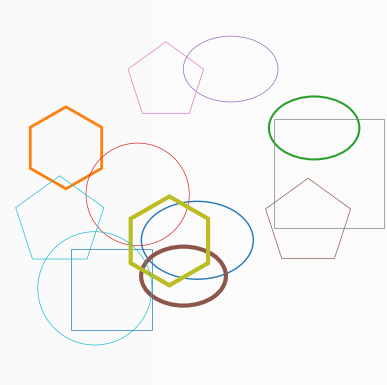[{"shape": "square", "thickness": 0.5, "radius": 0.53, "center": [0.288, 0.248]}, {"shape": "oval", "thickness": 1, "radius": 0.72, "center": [0.509, 0.376]}, {"shape": "hexagon", "thickness": 2, "radius": 0.53, "center": [0.17, 0.616]}, {"shape": "oval", "thickness": 1.5, "radius": 0.58, "center": [0.811, 0.668]}, {"shape": "circle", "thickness": 0.5, "radius": 0.67, "center": [0.355, 0.495]}, {"shape": "oval", "thickness": 0.5, "radius": 0.61, "center": [0.595, 0.821]}, {"shape": "oval", "thickness": 3, "radius": 0.55, "center": [0.474, 0.283]}, {"shape": "pentagon", "thickness": 0.5, "radius": 0.58, "center": [0.795, 0.422]}, {"shape": "pentagon", "thickness": 0.5, "radius": 0.51, "center": [0.428, 0.789]}, {"shape": "square", "thickness": 0.5, "radius": 0.71, "center": [0.848, 0.55]}, {"shape": "hexagon", "thickness": 3, "radius": 0.58, "center": [0.437, 0.374]}, {"shape": "pentagon", "thickness": 0.5, "radius": 0.6, "center": [0.154, 0.424]}, {"shape": "circle", "thickness": 0.5, "radius": 0.74, "center": [0.245, 0.251]}]